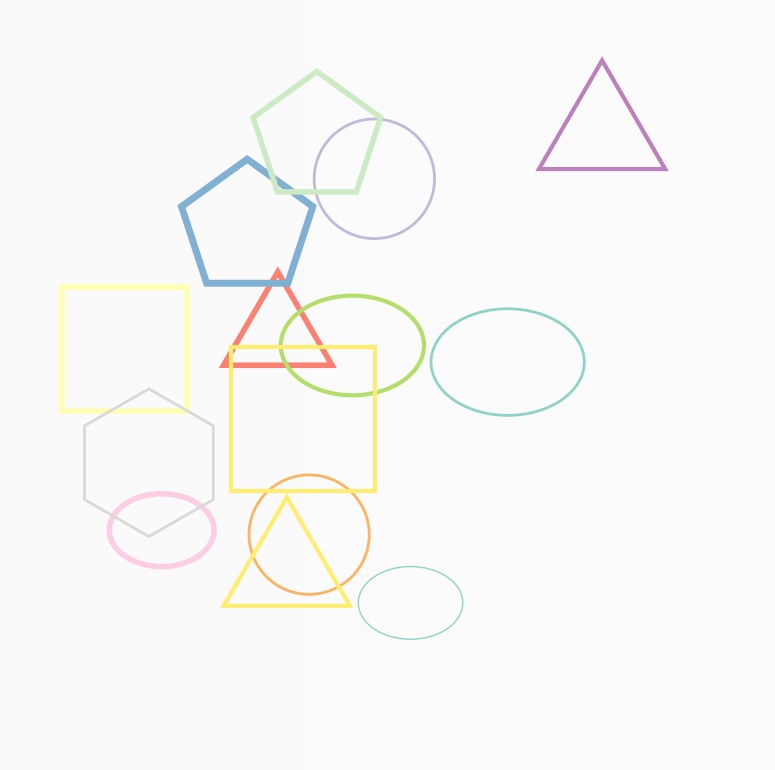[{"shape": "oval", "thickness": 0.5, "radius": 0.34, "center": [0.53, 0.217]}, {"shape": "oval", "thickness": 1, "radius": 0.49, "center": [0.655, 0.53]}, {"shape": "square", "thickness": 2, "radius": 0.4, "center": [0.161, 0.547]}, {"shape": "circle", "thickness": 1, "radius": 0.39, "center": [0.483, 0.768]}, {"shape": "triangle", "thickness": 2, "radius": 0.4, "center": [0.358, 0.566]}, {"shape": "pentagon", "thickness": 2.5, "radius": 0.45, "center": [0.319, 0.704]}, {"shape": "circle", "thickness": 1, "radius": 0.39, "center": [0.399, 0.306]}, {"shape": "oval", "thickness": 1.5, "radius": 0.46, "center": [0.455, 0.551]}, {"shape": "oval", "thickness": 2, "radius": 0.34, "center": [0.209, 0.311]}, {"shape": "hexagon", "thickness": 1, "radius": 0.48, "center": [0.192, 0.399]}, {"shape": "triangle", "thickness": 1.5, "radius": 0.47, "center": [0.777, 0.827]}, {"shape": "pentagon", "thickness": 2, "radius": 0.43, "center": [0.409, 0.821]}, {"shape": "triangle", "thickness": 1.5, "radius": 0.47, "center": [0.37, 0.26]}, {"shape": "square", "thickness": 1.5, "radius": 0.47, "center": [0.391, 0.456]}]